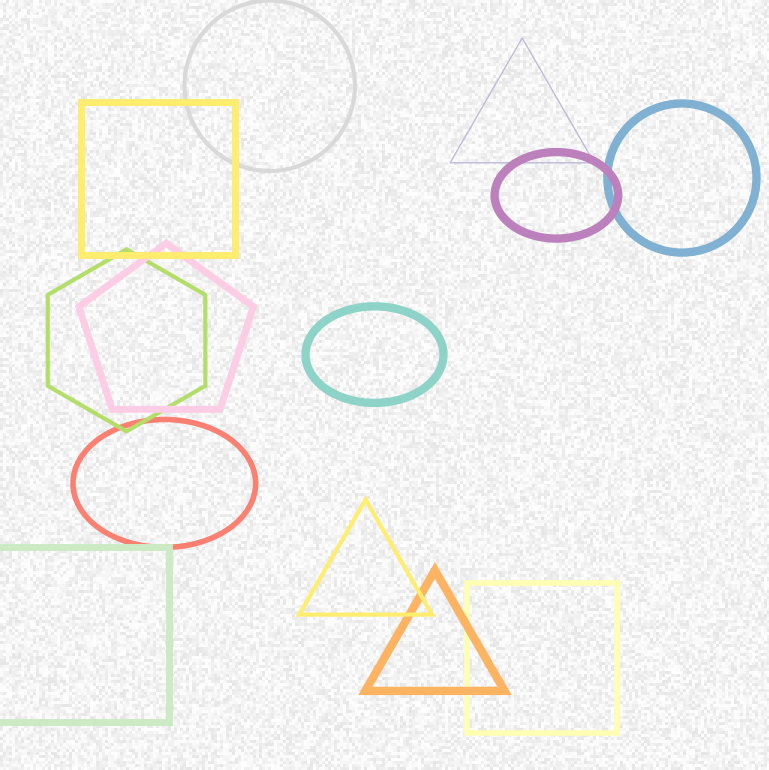[{"shape": "oval", "thickness": 3, "radius": 0.45, "center": [0.486, 0.539]}, {"shape": "square", "thickness": 2, "radius": 0.49, "center": [0.704, 0.146]}, {"shape": "triangle", "thickness": 0.5, "radius": 0.54, "center": [0.678, 0.843]}, {"shape": "oval", "thickness": 2, "radius": 0.59, "center": [0.213, 0.372]}, {"shape": "circle", "thickness": 3, "radius": 0.48, "center": [0.886, 0.769]}, {"shape": "triangle", "thickness": 3, "radius": 0.52, "center": [0.565, 0.155]}, {"shape": "hexagon", "thickness": 1.5, "radius": 0.59, "center": [0.164, 0.558]}, {"shape": "pentagon", "thickness": 2.5, "radius": 0.6, "center": [0.216, 0.565]}, {"shape": "circle", "thickness": 1.5, "radius": 0.55, "center": [0.35, 0.889]}, {"shape": "oval", "thickness": 3, "radius": 0.4, "center": [0.723, 0.746]}, {"shape": "square", "thickness": 2.5, "radius": 0.57, "center": [0.106, 0.176]}, {"shape": "square", "thickness": 2.5, "radius": 0.5, "center": [0.205, 0.768]}, {"shape": "triangle", "thickness": 1.5, "radius": 0.5, "center": [0.475, 0.252]}]